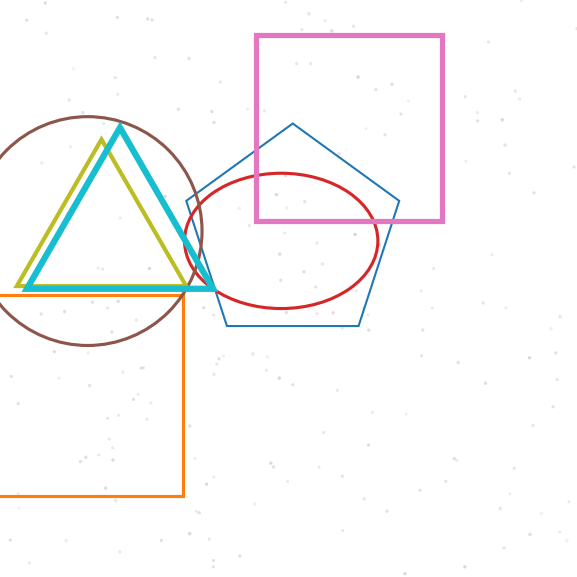[{"shape": "pentagon", "thickness": 1, "radius": 0.97, "center": [0.507, 0.591]}, {"shape": "square", "thickness": 1.5, "radius": 0.87, "center": [0.142, 0.315]}, {"shape": "oval", "thickness": 1.5, "radius": 0.84, "center": [0.487, 0.582]}, {"shape": "circle", "thickness": 1.5, "radius": 0.99, "center": [0.152, 0.599]}, {"shape": "square", "thickness": 2.5, "radius": 0.81, "center": [0.604, 0.778]}, {"shape": "triangle", "thickness": 2, "radius": 0.85, "center": [0.176, 0.588]}, {"shape": "triangle", "thickness": 3, "radius": 0.93, "center": [0.208, 0.592]}]